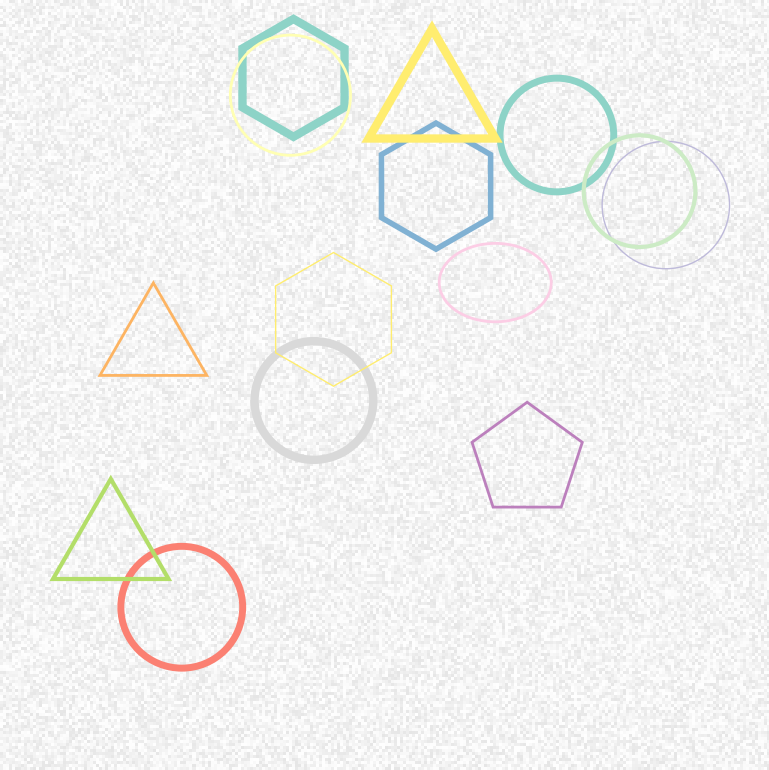[{"shape": "circle", "thickness": 2.5, "radius": 0.37, "center": [0.723, 0.825]}, {"shape": "hexagon", "thickness": 3, "radius": 0.38, "center": [0.381, 0.899]}, {"shape": "circle", "thickness": 1, "radius": 0.39, "center": [0.377, 0.876]}, {"shape": "circle", "thickness": 0.5, "radius": 0.41, "center": [0.865, 0.734]}, {"shape": "circle", "thickness": 2.5, "radius": 0.4, "center": [0.236, 0.211]}, {"shape": "hexagon", "thickness": 2, "radius": 0.41, "center": [0.566, 0.758]}, {"shape": "triangle", "thickness": 1, "radius": 0.4, "center": [0.199, 0.552]}, {"shape": "triangle", "thickness": 1.5, "radius": 0.43, "center": [0.144, 0.291]}, {"shape": "oval", "thickness": 1, "radius": 0.36, "center": [0.643, 0.633]}, {"shape": "circle", "thickness": 3, "radius": 0.39, "center": [0.408, 0.48]}, {"shape": "pentagon", "thickness": 1, "radius": 0.38, "center": [0.685, 0.402]}, {"shape": "circle", "thickness": 1.5, "radius": 0.36, "center": [0.831, 0.752]}, {"shape": "triangle", "thickness": 3, "radius": 0.48, "center": [0.561, 0.868]}, {"shape": "hexagon", "thickness": 0.5, "radius": 0.43, "center": [0.433, 0.585]}]